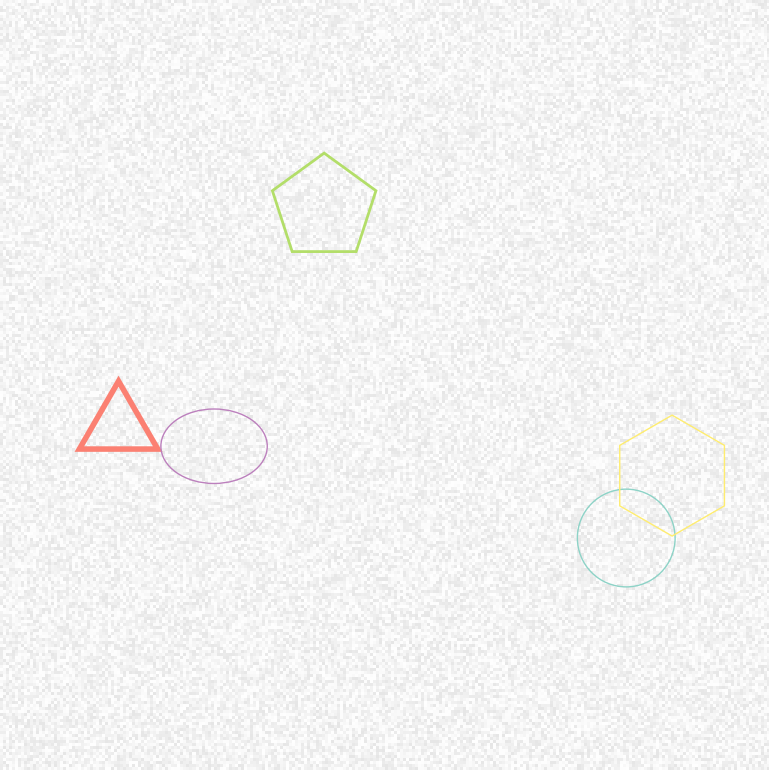[{"shape": "circle", "thickness": 0.5, "radius": 0.32, "center": [0.813, 0.301]}, {"shape": "triangle", "thickness": 2, "radius": 0.29, "center": [0.154, 0.446]}, {"shape": "pentagon", "thickness": 1, "radius": 0.35, "center": [0.421, 0.73]}, {"shape": "oval", "thickness": 0.5, "radius": 0.35, "center": [0.278, 0.42]}, {"shape": "hexagon", "thickness": 0.5, "radius": 0.39, "center": [0.873, 0.382]}]